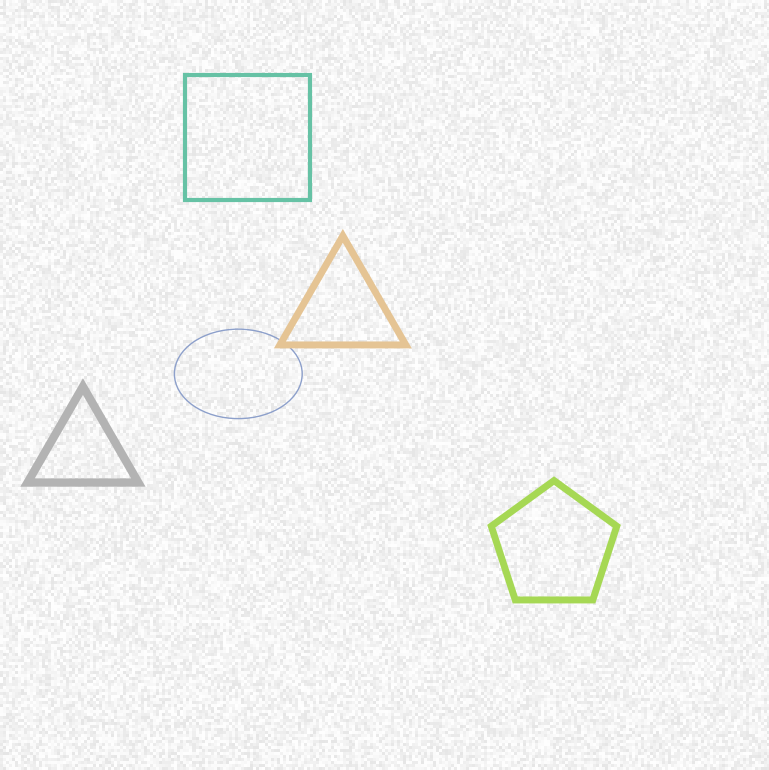[{"shape": "square", "thickness": 1.5, "radius": 0.41, "center": [0.321, 0.821]}, {"shape": "oval", "thickness": 0.5, "radius": 0.41, "center": [0.309, 0.514]}, {"shape": "pentagon", "thickness": 2.5, "radius": 0.43, "center": [0.72, 0.29]}, {"shape": "triangle", "thickness": 2.5, "radius": 0.47, "center": [0.445, 0.599]}, {"shape": "triangle", "thickness": 3, "radius": 0.42, "center": [0.108, 0.415]}]